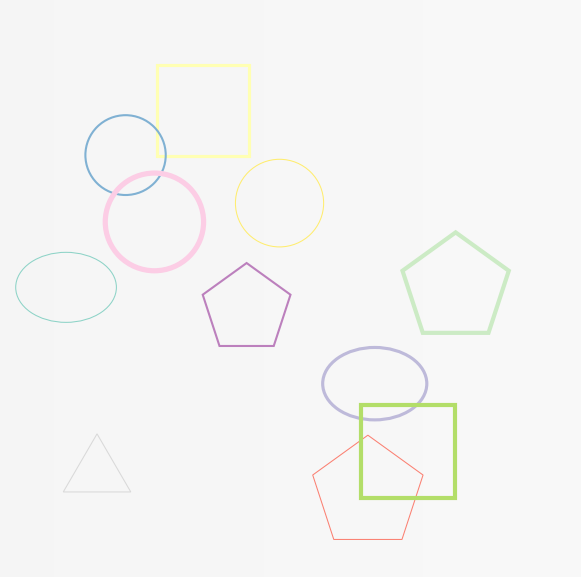[{"shape": "oval", "thickness": 0.5, "radius": 0.43, "center": [0.114, 0.502]}, {"shape": "square", "thickness": 1.5, "radius": 0.4, "center": [0.349, 0.807]}, {"shape": "oval", "thickness": 1.5, "radius": 0.45, "center": [0.645, 0.335]}, {"shape": "pentagon", "thickness": 0.5, "radius": 0.5, "center": [0.633, 0.146]}, {"shape": "circle", "thickness": 1, "radius": 0.35, "center": [0.216, 0.731]}, {"shape": "square", "thickness": 2, "radius": 0.4, "center": [0.702, 0.218]}, {"shape": "circle", "thickness": 2.5, "radius": 0.42, "center": [0.266, 0.615]}, {"shape": "triangle", "thickness": 0.5, "radius": 0.34, "center": [0.167, 0.181]}, {"shape": "pentagon", "thickness": 1, "radius": 0.4, "center": [0.424, 0.464]}, {"shape": "pentagon", "thickness": 2, "radius": 0.48, "center": [0.784, 0.501]}, {"shape": "circle", "thickness": 0.5, "radius": 0.38, "center": [0.481, 0.647]}]